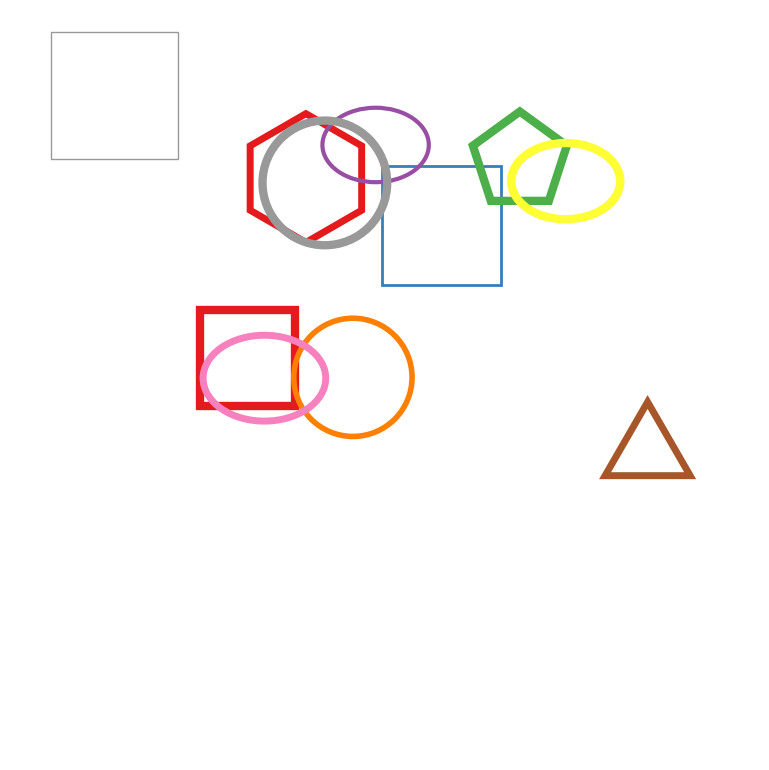[{"shape": "hexagon", "thickness": 2.5, "radius": 0.42, "center": [0.397, 0.769]}, {"shape": "square", "thickness": 3, "radius": 0.31, "center": [0.322, 0.535]}, {"shape": "square", "thickness": 1, "radius": 0.39, "center": [0.574, 0.707]}, {"shape": "pentagon", "thickness": 3, "radius": 0.32, "center": [0.675, 0.791]}, {"shape": "oval", "thickness": 1.5, "radius": 0.35, "center": [0.488, 0.812]}, {"shape": "circle", "thickness": 2, "radius": 0.38, "center": [0.458, 0.51]}, {"shape": "oval", "thickness": 3, "radius": 0.35, "center": [0.735, 0.765]}, {"shape": "triangle", "thickness": 2.5, "radius": 0.32, "center": [0.841, 0.414]}, {"shape": "oval", "thickness": 2.5, "radius": 0.4, "center": [0.343, 0.509]}, {"shape": "circle", "thickness": 3, "radius": 0.4, "center": [0.422, 0.762]}, {"shape": "square", "thickness": 0.5, "radius": 0.41, "center": [0.149, 0.876]}]